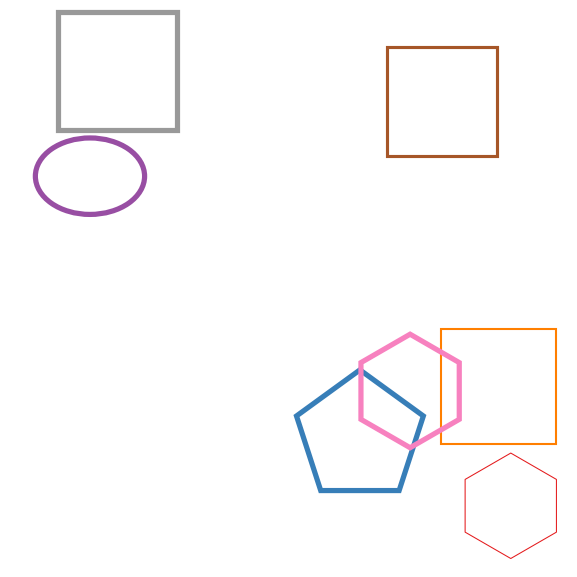[{"shape": "hexagon", "thickness": 0.5, "radius": 0.46, "center": [0.884, 0.123]}, {"shape": "pentagon", "thickness": 2.5, "radius": 0.58, "center": [0.623, 0.243]}, {"shape": "oval", "thickness": 2.5, "radius": 0.47, "center": [0.156, 0.694]}, {"shape": "square", "thickness": 1, "radius": 0.5, "center": [0.863, 0.33]}, {"shape": "square", "thickness": 1.5, "radius": 0.47, "center": [0.765, 0.823]}, {"shape": "hexagon", "thickness": 2.5, "radius": 0.49, "center": [0.71, 0.322]}, {"shape": "square", "thickness": 2.5, "radius": 0.51, "center": [0.204, 0.876]}]